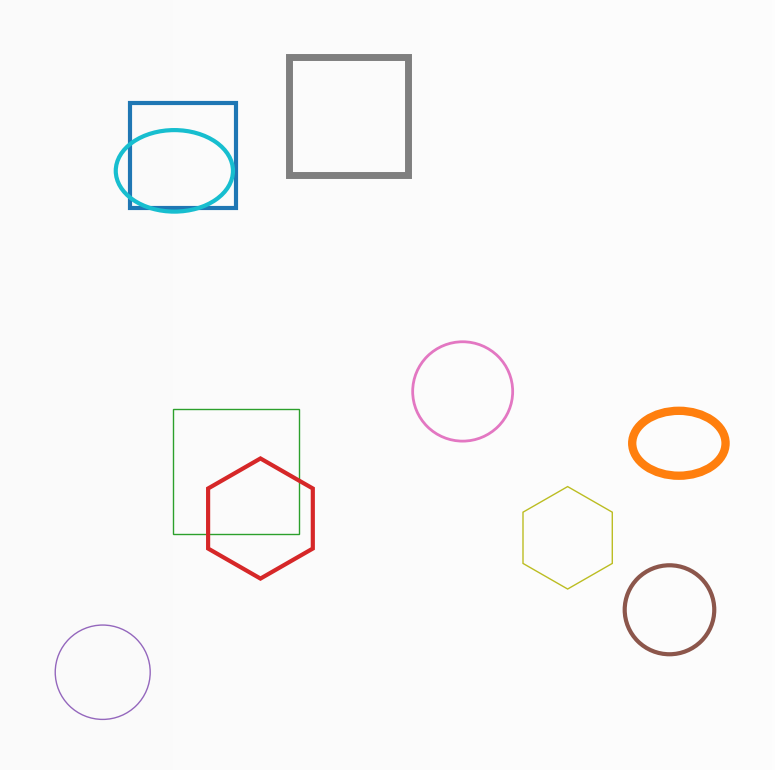[{"shape": "square", "thickness": 1.5, "radius": 0.34, "center": [0.236, 0.798]}, {"shape": "oval", "thickness": 3, "radius": 0.3, "center": [0.876, 0.424]}, {"shape": "square", "thickness": 0.5, "radius": 0.41, "center": [0.305, 0.387]}, {"shape": "hexagon", "thickness": 1.5, "radius": 0.39, "center": [0.336, 0.327]}, {"shape": "circle", "thickness": 0.5, "radius": 0.31, "center": [0.133, 0.127]}, {"shape": "circle", "thickness": 1.5, "radius": 0.29, "center": [0.864, 0.208]}, {"shape": "circle", "thickness": 1, "radius": 0.32, "center": [0.597, 0.492]}, {"shape": "square", "thickness": 2.5, "radius": 0.38, "center": [0.45, 0.85]}, {"shape": "hexagon", "thickness": 0.5, "radius": 0.33, "center": [0.732, 0.302]}, {"shape": "oval", "thickness": 1.5, "radius": 0.38, "center": [0.225, 0.778]}]